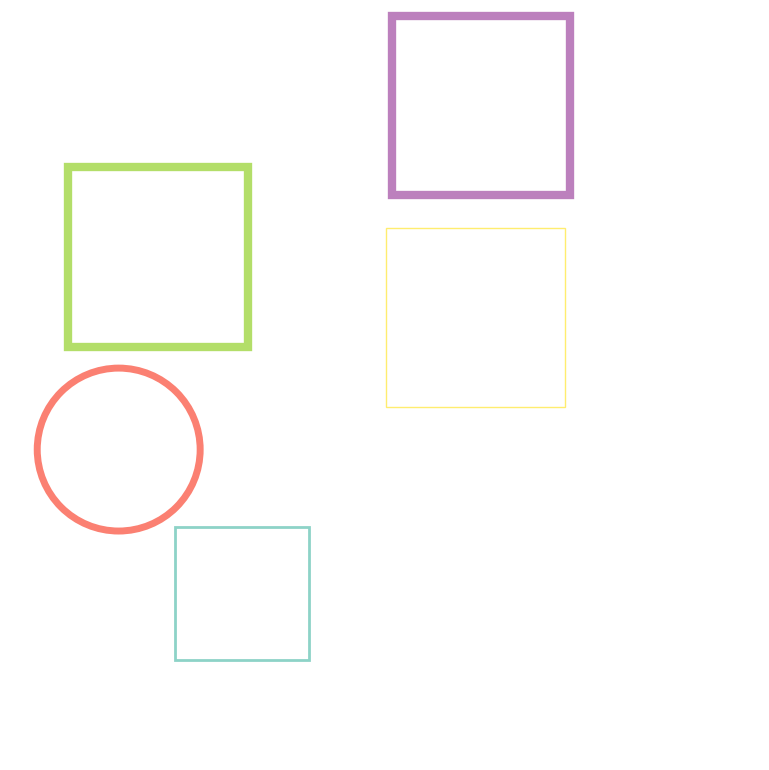[{"shape": "square", "thickness": 1, "radius": 0.43, "center": [0.314, 0.23]}, {"shape": "circle", "thickness": 2.5, "radius": 0.53, "center": [0.154, 0.416]}, {"shape": "square", "thickness": 3, "radius": 0.59, "center": [0.205, 0.666]}, {"shape": "square", "thickness": 3, "radius": 0.58, "center": [0.625, 0.863]}, {"shape": "square", "thickness": 0.5, "radius": 0.58, "center": [0.617, 0.588]}]